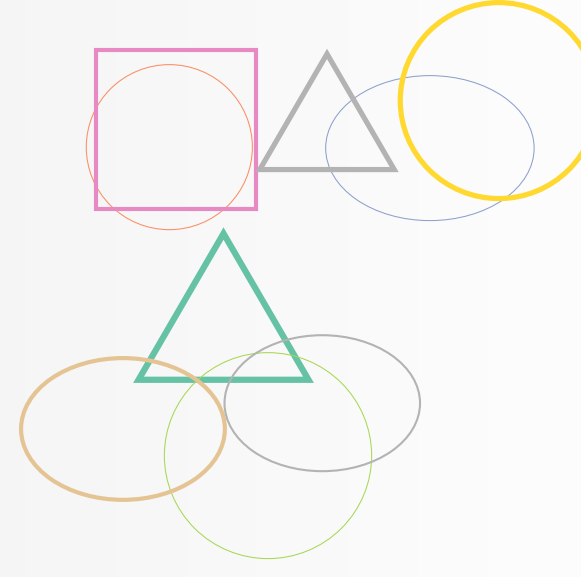[{"shape": "triangle", "thickness": 3, "radius": 0.84, "center": [0.385, 0.426]}, {"shape": "circle", "thickness": 0.5, "radius": 0.71, "center": [0.291, 0.744]}, {"shape": "oval", "thickness": 0.5, "radius": 0.9, "center": [0.74, 0.743]}, {"shape": "square", "thickness": 2, "radius": 0.69, "center": [0.303, 0.775]}, {"shape": "circle", "thickness": 0.5, "radius": 0.89, "center": [0.461, 0.21]}, {"shape": "circle", "thickness": 2.5, "radius": 0.85, "center": [0.858, 0.825]}, {"shape": "oval", "thickness": 2, "radius": 0.88, "center": [0.212, 0.256]}, {"shape": "triangle", "thickness": 2.5, "radius": 0.67, "center": [0.563, 0.772]}, {"shape": "oval", "thickness": 1, "radius": 0.84, "center": [0.554, 0.301]}]